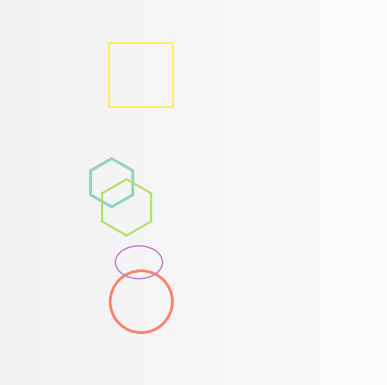[{"shape": "hexagon", "thickness": 2, "radius": 0.31, "center": [0.288, 0.525]}, {"shape": "circle", "thickness": 2, "radius": 0.4, "center": [0.365, 0.216]}, {"shape": "hexagon", "thickness": 1.5, "radius": 0.37, "center": [0.327, 0.461]}, {"shape": "oval", "thickness": 1, "radius": 0.3, "center": [0.359, 0.319]}, {"shape": "square", "thickness": 1.5, "radius": 0.41, "center": [0.364, 0.805]}]